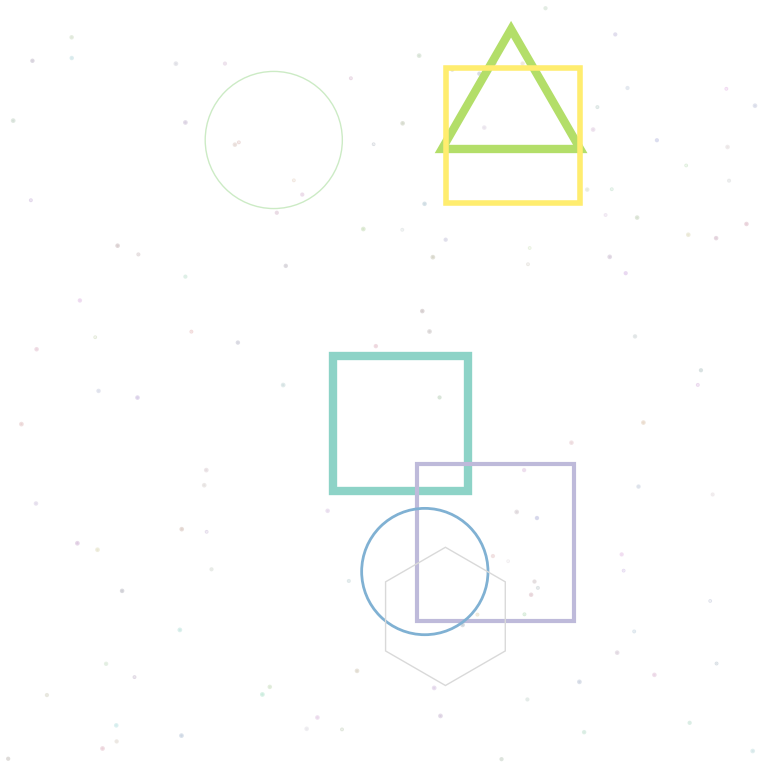[{"shape": "square", "thickness": 3, "radius": 0.44, "center": [0.52, 0.45]}, {"shape": "square", "thickness": 1.5, "radius": 0.51, "center": [0.644, 0.296]}, {"shape": "circle", "thickness": 1, "radius": 0.41, "center": [0.552, 0.258]}, {"shape": "triangle", "thickness": 3, "radius": 0.52, "center": [0.664, 0.858]}, {"shape": "hexagon", "thickness": 0.5, "radius": 0.45, "center": [0.578, 0.199]}, {"shape": "circle", "thickness": 0.5, "radius": 0.45, "center": [0.356, 0.818]}, {"shape": "square", "thickness": 2, "radius": 0.44, "center": [0.666, 0.824]}]